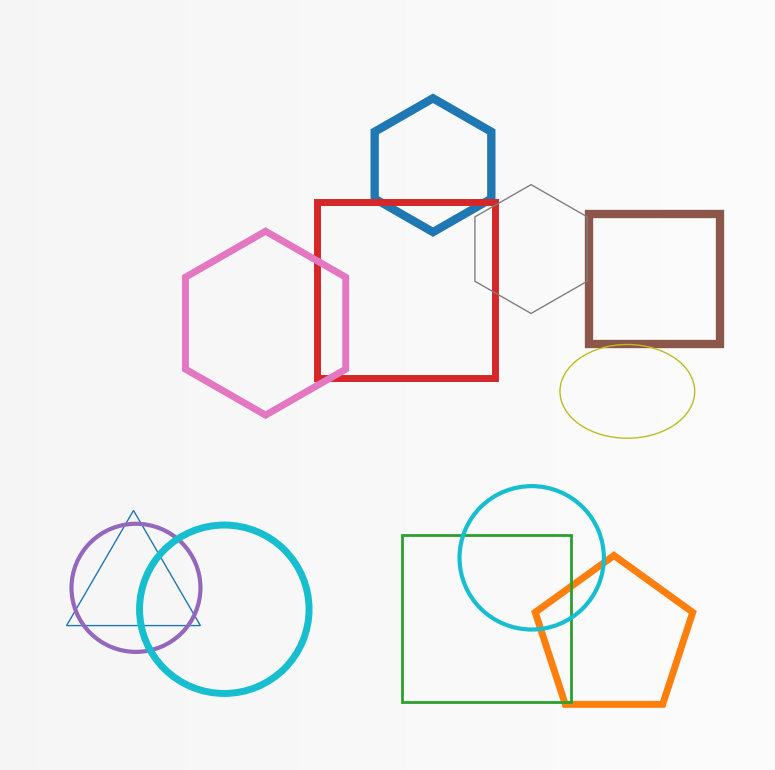[{"shape": "triangle", "thickness": 0.5, "radius": 0.5, "center": [0.172, 0.237]}, {"shape": "hexagon", "thickness": 3, "radius": 0.43, "center": [0.559, 0.785]}, {"shape": "pentagon", "thickness": 2.5, "radius": 0.53, "center": [0.792, 0.172]}, {"shape": "square", "thickness": 1, "radius": 0.54, "center": [0.628, 0.197]}, {"shape": "square", "thickness": 2.5, "radius": 0.57, "center": [0.524, 0.624]}, {"shape": "circle", "thickness": 1.5, "radius": 0.42, "center": [0.175, 0.237]}, {"shape": "square", "thickness": 3, "radius": 0.42, "center": [0.844, 0.637]}, {"shape": "hexagon", "thickness": 2.5, "radius": 0.6, "center": [0.343, 0.58]}, {"shape": "hexagon", "thickness": 0.5, "radius": 0.42, "center": [0.685, 0.677]}, {"shape": "oval", "thickness": 0.5, "radius": 0.43, "center": [0.809, 0.492]}, {"shape": "circle", "thickness": 2.5, "radius": 0.55, "center": [0.289, 0.209]}, {"shape": "circle", "thickness": 1.5, "radius": 0.47, "center": [0.686, 0.276]}]